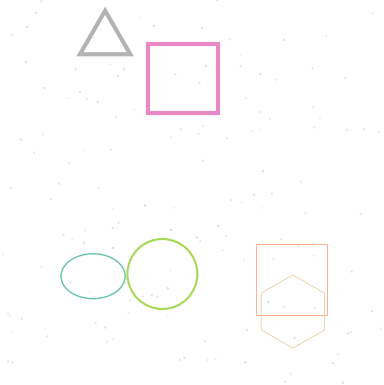[{"shape": "oval", "thickness": 1, "radius": 0.42, "center": [0.242, 0.283]}, {"shape": "square", "thickness": 0.5, "radius": 0.46, "center": [0.758, 0.273]}, {"shape": "square", "thickness": 3, "radius": 0.45, "center": [0.476, 0.796]}, {"shape": "circle", "thickness": 1.5, "radius": 0.45, "center": [0.422, 0.288]}, {"shape": "hexagon", "thickness": 0.5, "radius": 0.48, "center": [0.761, 0.191]}, {"shape": "triangle", "thickness": 3, "radius": 0.38, "center": [0.273, 0.897]}]